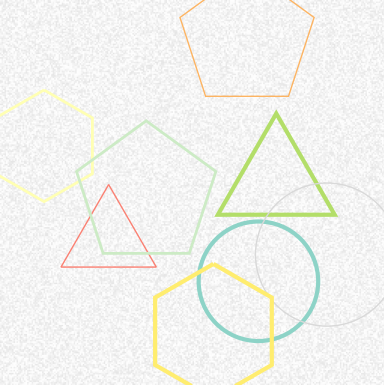[{"shape": "circle", "thickness": 3, "radius": 0.78, "center": [0.671, 0.269]}, {"shape": "hexagon", "thickness": 2, "radius": 0.72, "center": [0.114, 0.621]}, {"shape": "triangle", "thickness": 1, "radius": 0.71, "center": [0.282, 0.378]}, {"shape": "pentagon", "thickness": 1, "radius": 0.92, "center": [0.642, 0.898]}, {"shape": "triangle", "thickness": 3, "radius": 0.88, "center": [0.718, 0.53]}, {"shape": "circle", "thickness": 1, "radius": 0.93, "center": [0.849, 0.339]}, {"shape": "pentagon", "thickness": 2, "radius": 0.95, "center": [0.38, 0.496]}, {"shape": "hexagon", "thickness": 3, "radius": 0.87, "center": [0.554, 0.14]}]